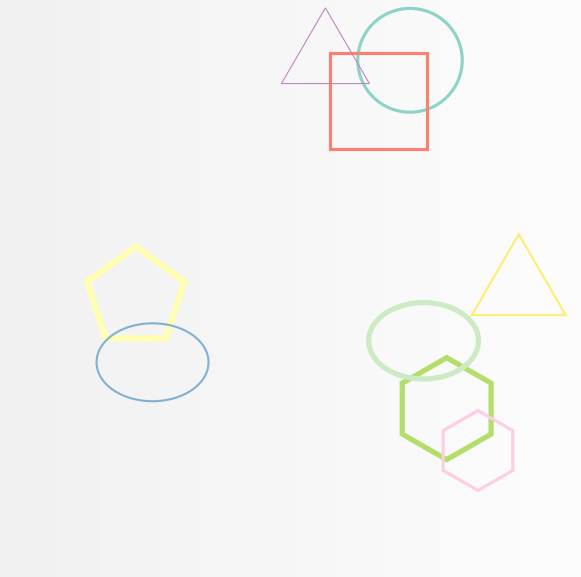[{"shape": "circle", "thickness": 1.5, "radius": 0.45, "center": [0.705, 0.895]}, {"shape": "pentagon", "thickness": 3, "radius": 0.44, "center": [0.234, 0.484]}, {"shape": "square", "thickness": 1.5, "radius": 0.42, "center": [0.651, 0.825]}, {"shape": "oval", "thickness": 1, "radius": 0.48, "center": [0.262, 0.372]}, {"shape": "hexagon", "thickness": 2.5, "radius": 0.44, "center": [0.768, 0.292]}, {"shape": "hexagon", "thickness": 1.5, "radius": 0.35, "center": [0.822, 0.219]}, {"shape": "triangle", "thickness": 0.5, "radius": 0.44, "center": [0.56, 0.898]}, {"shape": "oval", "thickness": 2.5, "radius": 0.47, "center": [0.729, 0.409]}, {"shape": "triangle", "thickness": 1, "radius": 0.47, "center": [0.893, 0.5]}]